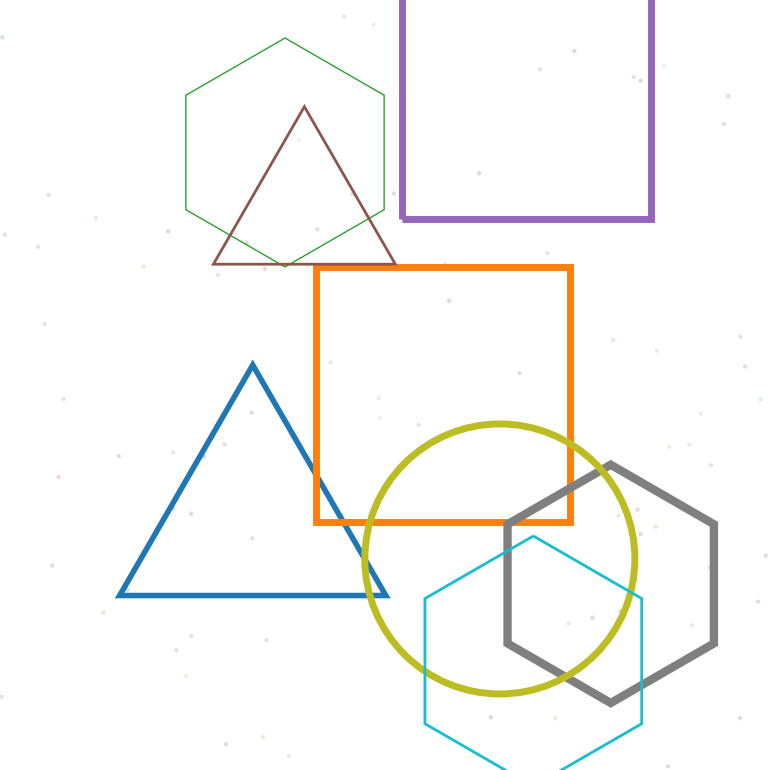[{"shape": "triangle", "thickness": 2, "radius": 1.0, "center": [0.328, 0.326]}, {"shape": "square", "thickness": 2.5, "radius": 0.83, "center": [0.575, 0.488]}, {"shape": "hexagon", "thickness": 0.5, "radius": 0.74, "center": [0.37, 0.802]}, {"shape": "square", "thickness": 2.5, "radius": 0.81, "center": [0.684, 0.878]}, {"shape": "triangle", "thickness": 1, "radius": 0.68, "center": [0.395, 0.725]}, {"shape": "hexagon", "thickness": 3, "radius": 0.77, "center": [0.793, 0.242]}, {"shape": "circle", "thickness": 2.5, "radius": 0.88, "center": [0.649, 0.274]}, {"shape": "hexagon", "thickness": 1, "radius": 0.81, "center": [0.693, 0.141]}]